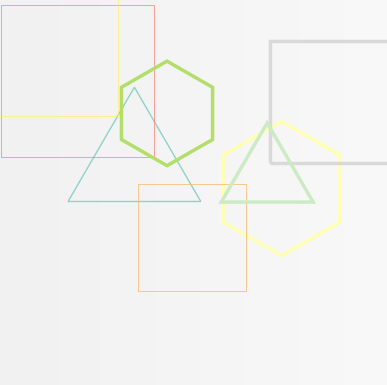[{"shape": "triangle", "thickness": 1, "radius": 0.99, "center": [0.347, 0.576]}, {"shape": "hexagon", "thickness": 2.5, "radius": 0.87, "center": [0.727, 0.51]}, {"shape": "square", "thickness": 0.5, "radius": 0.99, "center": [0.199, 0.79]}, {"shape": "square", "thickness": 0.5, "radius": 0.69, "center": [0.496, 0.383]}, {"shape": "hexagon", "thickness": 2.5, "radius": 0.68, "center": [0.431, 0.705]}, {"shape": "square", "thickness": 2.5, "radius": 0.79, "center": [0.855, 0.735]}, {"shape": "triangle", "thickness": 2.5, "radius": 0.68, "center": [0.689, 0.544]}, {"shape": "square", "thickness": 0.5, "radius": 0.85, "center": [0.135, 0.869]}]